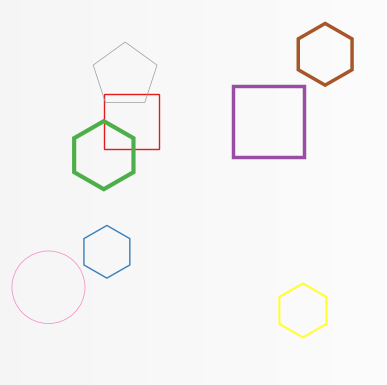[{"shape": "square", "thickness": 1, "radius": 0.35, "center": [0.34, 0.685]}, {"shape": "hexagon", "thickness": 1, "radius": 0.34, "center": [0.276, 0.346]}, {"shape": "hexagon", "thickness": 3, "radius": 0.44, "center": [0.268, 0.597]}, {"shape": "square", "thickness": 2.5, "radius": 0.46, "center": [0.693, 0.685]}, {"shape": "hexagon", "thickness": 1.5, "radius": 0.35, "center": [0.782, 0.194]}, {"shape": "hexagon", "thickness": 2.5, "radius": 0.4, "center": [0.839, 0.859]}, {"shape": "circle", "thickness": 0.5, "radius": 0.47, "center": [0.125, 0.254]}, {"shape": "pentagon", "thickness": 0.5, "radius": 0.43, "center": [0.323, 0.804]}]